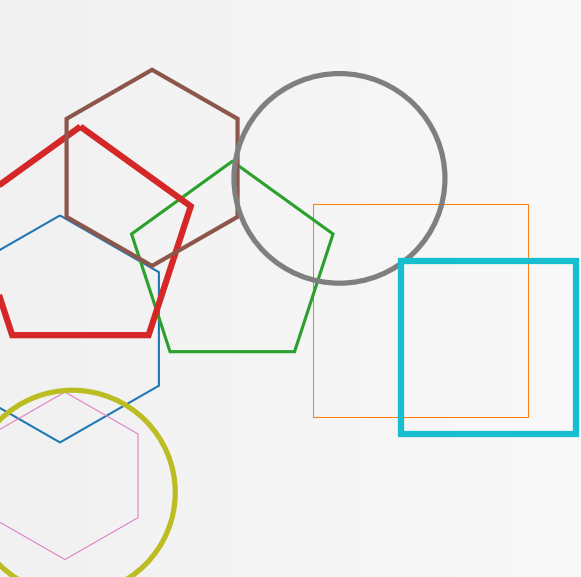[{"shape": "hexagon", "thickness": 1, "radius": 0.98, "center": [0.103, 0.43]}, {"shape": "square", "thickness": 0.5, "radius": 0.92, "center": [0.723, 0.461]}, {"shape": "pentagon", "thickness": 1.5, "radius": 0.91, "center": [0.4, 0.538]}, {"shape": "pentagon", "thickness": 3, "radius": 1.0, "center": [0.138, 0.58]}, {"shape": "hexagon", "thickness": 2, "radius": 0.85, "center": [0.262, 0.709]}, {"shape": "hexagon", "thickness": 0.5, "radius": 0.73, "center": [0.112, 0.175]}, {"shape": "circle", "thickness": 2.5, "radius": 0.91, "center": [0.584, 0.69]}, {"shape": "circle", "thickness": 2.5, "radius": 0.89, "center": [0.124, 0.146]}, {"shape": "square", "thickness": 3, "radius": 0.75, "center": [0.841, 0.397]}]